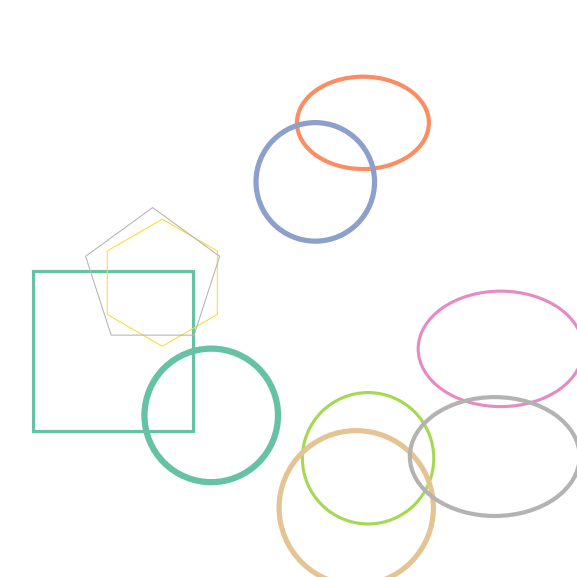[{"shape": "square", "thickness": 1.5, "radius": 0.69, "center": [0.196, 0.391]}, {"shape": "circle", "thickness": 3, "radius": 0.58, "center": [0.366, 0.28]}, {"shape": "oval", "thickness": 2, "radius": 0.57, "center": [0.628, 0.786]}, {"shape": "circle", "thickness": 2.5, "radius": 0.51, "center": [0.546, 0.684]}, {"shape": "oval", "thickness": 1.5, "radius": 0.71, "center": [0.867, 0.395]}, {"shape": "circle", "thickness": 1.5, "radius": 0.57, "center": [0.637, 0.206]}, {"shape": "hexagon", "thickness": 0.5, "radius": 0.55, "center": [0.281, 0.51]}, {"shape": "circle", "thickness": 2.5, "radius": 0.67, "center": [0.617, 0.12]}, {"shape": "oval", "thickness": 2, "radius": 0.74, "center": [0.857, 0.209]}, {"shape": "pentagon", "thickness": 0.5, "radius": 0.61, "center": [0.264, 0.518]}]